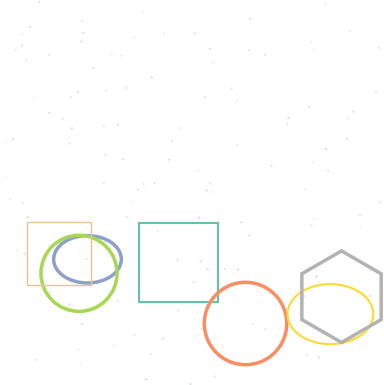[{"shape": "square", "thickness": 1.5, "radius": 0.51, "center": [0.463, 0.319]}, {"shape": "circle", "thickness": 2.5, "radius": 0.54, "center": [0.638, 0.16]}, {"shape": "oval", "thickness": 2.5, "radius": 0.44, "center": [0.227, 0.327]}, {"shape": "circle", "thickness": 2.5, "radius": 0.49, "center": [0.205, 0.29]}, {"shape": "oval", "thickness": 1.5, "radius": 0.56, "center": [0.858, 0.184]}, {"shape": "square", "thickness": 1, "radius": 0.42, "center": [0.153, 0.342]}, {"shape": "hexagon", "thickness": 2.5, "radius": 0.59, "center": [0.887, 0.229]}]